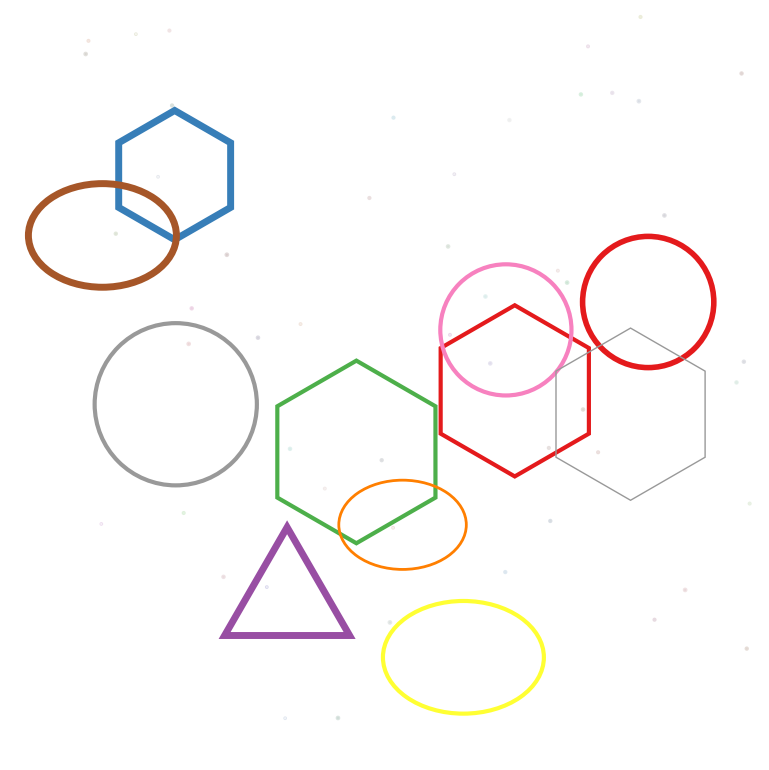[{"shape": "circle", "thickness": 2, "radius": 0.43, "center": [0.842, 0.608]}, {"shape": "hexagon", "thickness": 1.5, "radius": 0.56, "center": [0.669, 0.492]}, {"shape": "hexagon", "thickness": 2.5, "radius": 0.42, "center": [0.227, 0.773]}, {"shape": "hexagon", "thickness": 1.5, "radius": 0.59, "center": [0.463, 0.413]}, {"shape": "triangle", "thickness": 2.5, "radius": 0.47, "center": [0.373, 0.222]}, {"shape": "oval", "thickness": 1, "radius": 0.41, "center": [0.523, 0.318]}, {"shape": "oval", "thickness": 1.5, "radius": 0.52, "center": [0.602, 0.146]}, {"shape": "oval", "thickness": 2.5, "radius": 0.48, "center": [0.133, 0.694]}, {"shape": "circle", "thickness": 1.5, "radius": 0.43, "center": [0.657, 0.572]}, {"shape": "hexagon", "thickness": 0.5, "radius": 0.56, "center": [0.819, 0.462]}, {"shape": "circle", "thickness": 1.5, "radius": 0.53, "center": [0.228, 0.475]}]